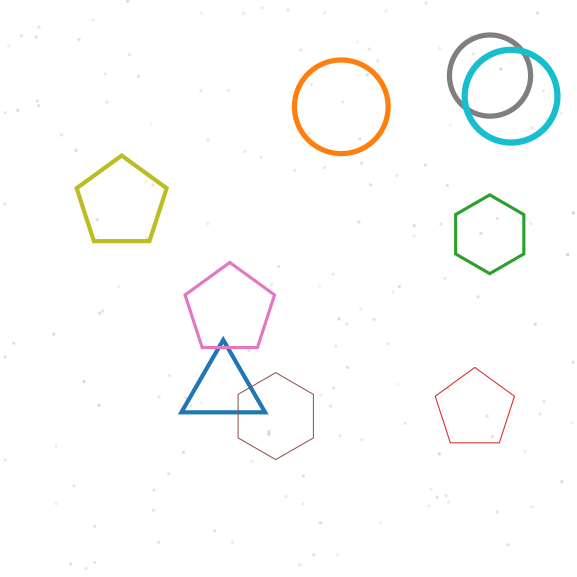[{"shape": "triangle", "thickness": 2, "radius": 0.42, "center": [0.387, 0.327]}, {"shape": "circle", "thickness": 2.5, "radius": 0.41, "center": [0.591, 0.814]}, {"shape": "hexagon", "thickness": 1.5, "radius": 0.34, "center": [0.848, 0.593]}, {"shape": "pentagon", "thickness": 0.5, "radius": 0.36, "center": [0.822, 0.291]}, {"shape": "hexagon", "thickness": 0.5, "radius": 0.38, "center": [0.477, 0.279]}, {"shape": "pentagon", "thickness": 1.5, "radius": 0.41, "center": [0.398, 0.463]}, {"shape": "circle", "thickness": 2.5, "radius": 0.35, "center": [0.849, 0.868]}, {"shape": "pentagon", "thickness": 2, "radius": 0.41, "center": [0.211, 0.648]}, {"shape": "circle", "thickness": 3, "radius": 0.4, "center": [0.885, 0.833]}]